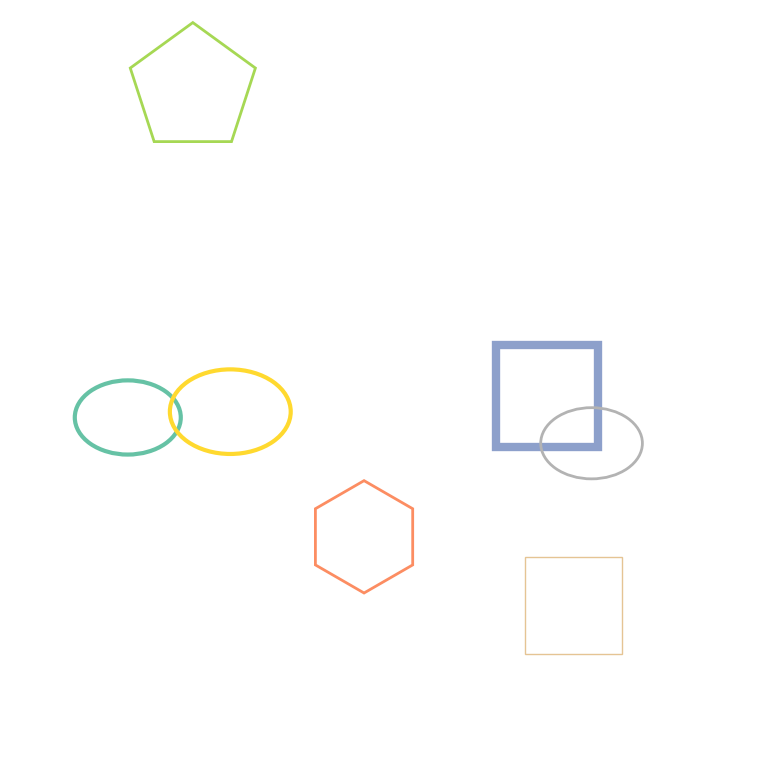[{"shape": "oval", "thickness": 1.5, "radius": 0.34, "center": [0.166, 0.458]}, {"shape": "hexagon", "thickness": 1, "radius": 0.36, "center": [0.473, 0.303]}, {"shape": "square", "thickness": 3, "radius": 0.33, "center": [0.71, 0.485]}, {"shape": "pentagon", "thickness": 1, "radius": 0.43, "center": [0.25, 0.885]}, {"shape": "oval", "thickness": 1.5, "radius": 0.39, "center": [0.299, 0.465]}, {"shape": "square", "thickness": 0.5, "radius": 0.32, "center": [0.745, 0.213]}, {"shape": "oval", "thickness": 1, "radius": 0.33, "center": [0.768, 0.424]}]